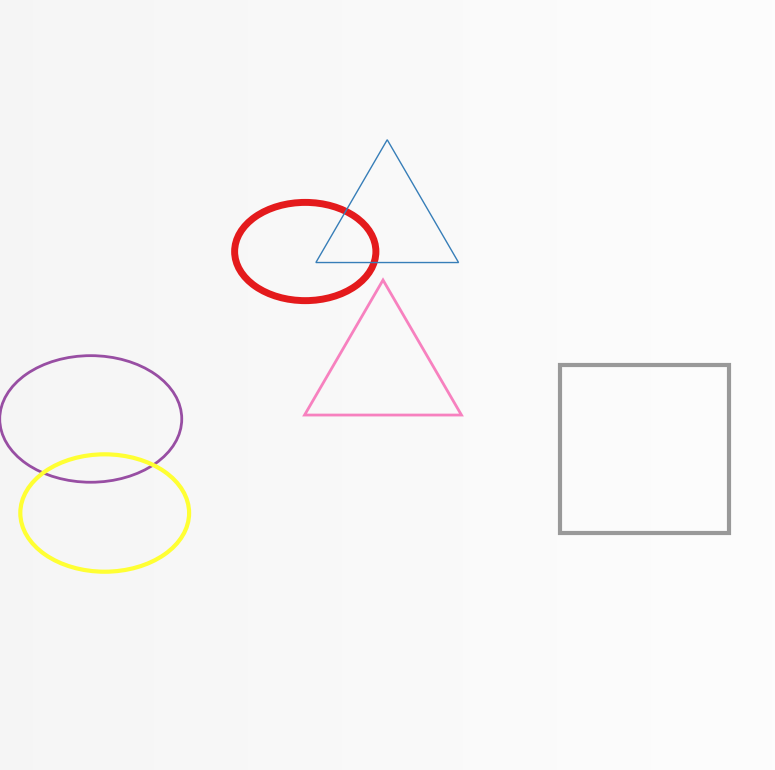[{"shape": "oval", "thickness": 2.5, "radius": 0.46, "center": [0.394, 0.673]}, {"shape": "triangle", "thickness": 0.5, "radius": 0.53, "center": [0.5, 0.712]}, {"shape": "oval", "thickness": 1, "radius": 0.59, "center": [0.117, 0.456]}, {"shape": "oval", "thickness": 1.5, "radius": 0.54, "center": [0.135, 0.334]}, {"shape": "triangle", "thickness": 1, "radius": 0.58, "center": [0.494, 0.519]}, {"shape": "square", "thickness": 1.5, "radius": 0.54, "center": [0.832, 0.417]}]